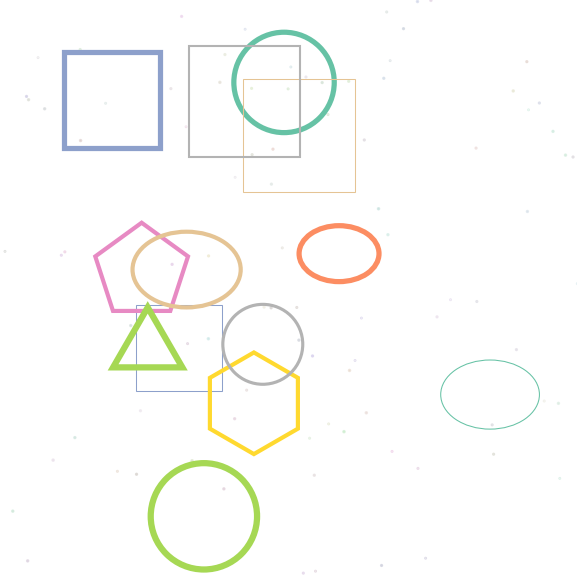[{"shape": "circle", "thickness": 2.5, "radius": 0.43, "center": [0.492, 0.856]}, {"shape": "oval", "thickness": 0.5, "radius": 0.43, "center": [0.849, 0.316]}, {"shape": "oval", "thickness": 2.5, "radius": 0.35, "center": [0.587, 0.56]}, {"shape": "square", "thickness": 0.5, "radius": 0.37, "center": [0.311, 0.397]}, {"shape": "square", "thickness": 2.5, "radius": 0.41, "center": [0.194, 0.826]}, {"shape": "pentagon", "thickness": 2, "radius": 0.42, "center": [0.245, 0.529]}, {"shape": "circle", "thickness": 3, "radius": 0.46, "center": [0.353, 0.105]}, {"shape": "triangle", "thickness": 3, "radius": 0.35, "center": [0.256, 0.398]}, {"shape": "hexagon", "thickness": 2, "radius": 0.44, "center": [0.44, 0.301]}, {"shape": "oval", "thickness": 2, "radius": 0.47, "center": [0.323, 0.532]}, {"shape": "square", "thickness": 0.5, "radius": 0.49, "center": [0.518, 0.764]}, {"shape": "square", "thickness": 1, "radius": 0.48, "center": [0.424, 0.824]}, {"shape": "circle", "thickness": 1.5, "radius": 0.35, "center": [0.455, 0.403]}]